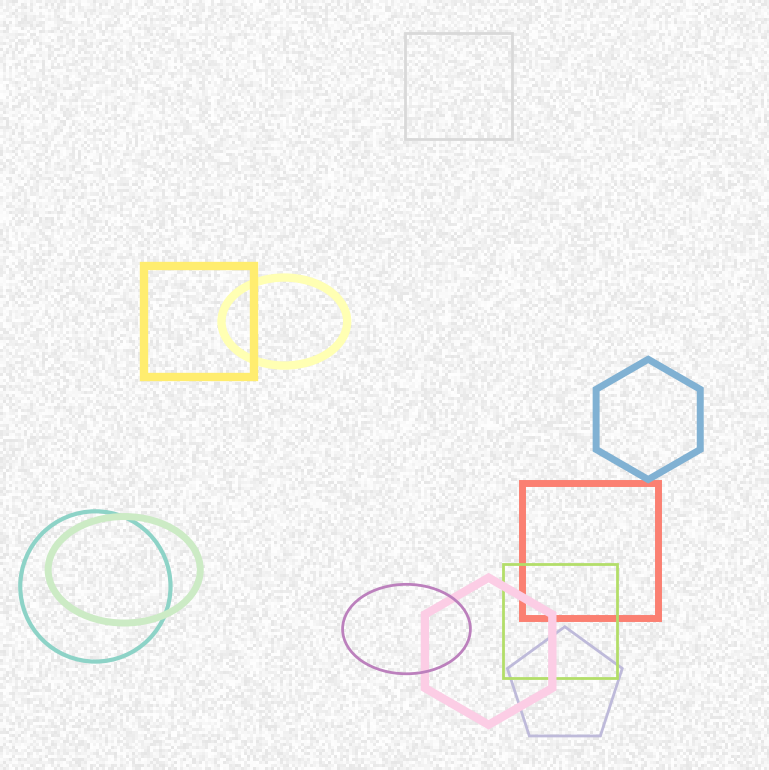[{"shape": "circle", "thickness": 1.5, "radius": 0.49, "center": [0.124, 0.238]}, {"shape": "oval", "thickness": 3, "radius": 0.41, "center": [0.369, 0.582]}, {"shape": "pentagon", "thickness": 1, "radius": 0.39, "center": [0.734, 0.108]}, {"shape": "square", "thickness": 2.5, "radius": 0.44, "center": [0.766, 0.285]}, {"shape": "hexagon", "thickness": 2.5, "radius": 0.39, "center": [0.842, 0.455]}, {"shape": "square", "thickness": 1, "radius": 0.37, "center": [0.728, 0.194]}, {"shape": "hexagon", "thickness": 3, "radius": 0.48, "center": [0.635, 0.154]}, {"shape": "square", "thickness": 1, "radius": 0.35, "center": [0.596, 0.888]}, {"shape": "oval", "thickness": 1, "radius": 0.41, "center": [0.528, 0.183]}, {"shape": "oval", "thickness": 2.5, "radius": 0.49, "center": [0.161, 0.26]}, {"shape": "square", "thickness": 3, "radius": 0.36, "center": [0.258, 0.583]}]